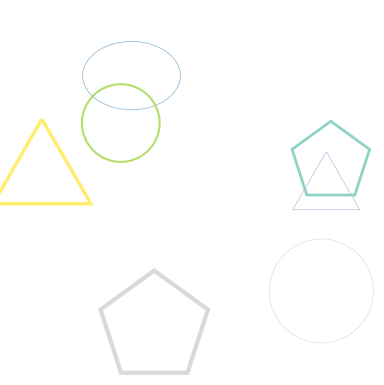[{"shape": "pentagon", "thickness": 2, "radius": 0.53, "center": [0.859, 0.579]}, {"shape": "triangle", "thickness": 0.5, "radius": 0.5, "center": [0.848, 0.505]}, {"shape": "oval", "thickness": 0.5, "radius": 0.63, "center": [0.342, 0.804]}, {"shape": "circle", "thickness": 1.5, "radius": 0.5, "center": [0.314, 0.68]}, {"shape": "pentagon", "thickness": 3, "radius": 0.73, "center": [0.401, 0.151]}, {"shape": "circle", "thickness": 0.5, "radius": 0.68, "center": [0.835, 0.244]}, {"shape": "triangle", "thickness": 2.5, "radius": 0.73, "center": [0.109, 0.544]}]